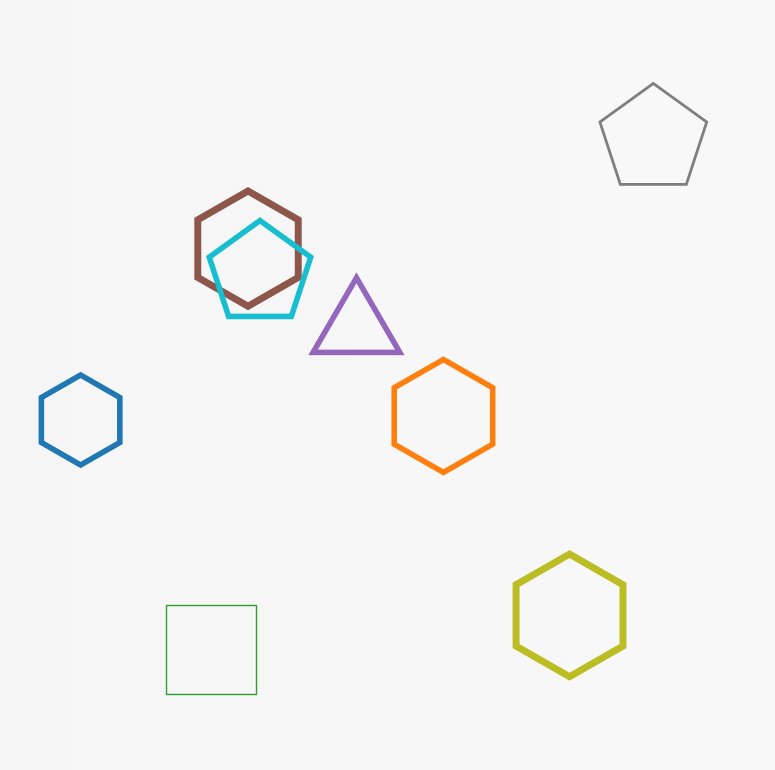[{"shape": "hexagon", "thickness": 2, "radius": 0.29, "center": [0.104, 0.455]}, {"shape": "hexagon", "thickness": 2, "radius": 0.37, "center": [0.572, 0.46]}, {"shape": "square", "thickness": 0.5, "radius": 0.29, "center": [0.272, 0.157]}, {"shape": "triangle", "thickness": 2, "radius": 0.32, "center": [0.46, 0.575]}, {"shape": "hexagon", "thickness": 2.5, "radius": 0.37, "center": [0.32, 0.677]}, {"shape": "pentagon", "thickness": 1, "radius": 0.36, "center": [0.843, 0.819]}, {"shape": "hexagon", "thickness": 2.5, "radius": 0.4, "center": [0.735, 0.201]}, {"shape": "pentagon", "thickness": 2, "radius": 0.34, "center": [0.335, 0.645]}]